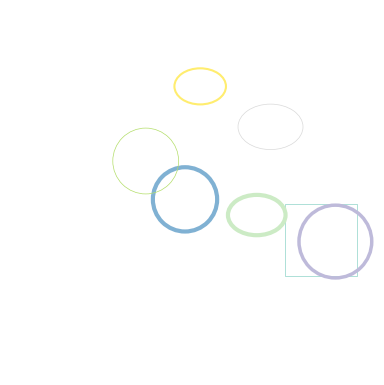[{"shape": "square", "thickness": 0.5, "radius": 0.47, "center": [0.834, 0.377]}, {"shape": "circle", "thickness": 2.5, "radius": 0.47, "center": [0.871, 0.373]}, {"shape": "circle", "thickness": 3, "radius": 0.42, "center": [0.481, 0.482]}, {"shape": "circle", "thickness": 0.5, "radius": 0.43, "center": [0.378, 0.582]}, {"shape": "oval", "thickness": 0.5, "radius": 0.42, "center": [0.703, 0.671]}, {"shape": "oval", "thickness": 3, "radius": 0.37, "center": [0.667, 0.441]}, {"shape": "oval", "thickness": 1.5, "radius": 0.33, "center": [0.52, 0.776]}]